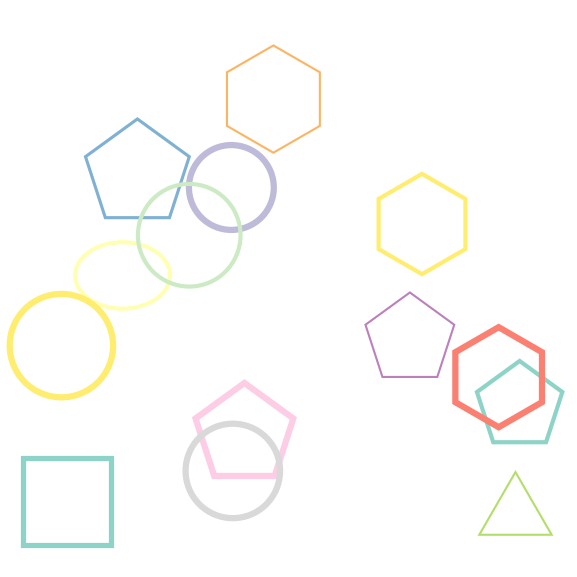[{"shape": "pentagon", "thickness": 2, "radius": 0.39, "center": [0.9, 0.296]}, {"shape": "square", "thickness": 2.5, "radius": 0.38, "center": [0.116, 0.13]}, {"shape": "oval", "thickness": 2, "radius": 0.41, "center": [0.212, 0.522]}, {"shape": "circle", "thickness": 3, "radius": 0.37, "center": [0.401, 0.674]}, {"shape": "hexagon", "thickness": 3, "radius": 0.43, "center": [0.864, 0.346]}, {"shape": "pentagon", "thickness": 1.5, "radius": 0.47, "center": [0.238, 0.699]}, {"shape": "hexagon", "thickness": 1, "radius": 0.46, "center": [0.473, 0.828]}, {"shape": "triangle", "thickness": 1, "radius": 0.36, "center": [0.893, 0.109]}, {"shape": "pentagon", "thickness": 3, "radius": 0.45, "center": [0.423, 0.247]}, {"shape": "circle", "thickness": 3, "radius": 0.41, "center": [0.403, 0.184]}, {"shape": "pentagon", "thickness": 1, "radius": 0.4, "center": [0.71, 0.412]}, {"shape": "circle", "thickness": 2, "radius": 0.44, "center": [0.328, 0.592]}, {"shape": "hexagon", "thickness": 2, "radius": 0.43, "center": [0.731, 0.611]}, {"shape": "circle", "thickness": 3, "radius": 0.45, "center": [0.106, 0.401]}]